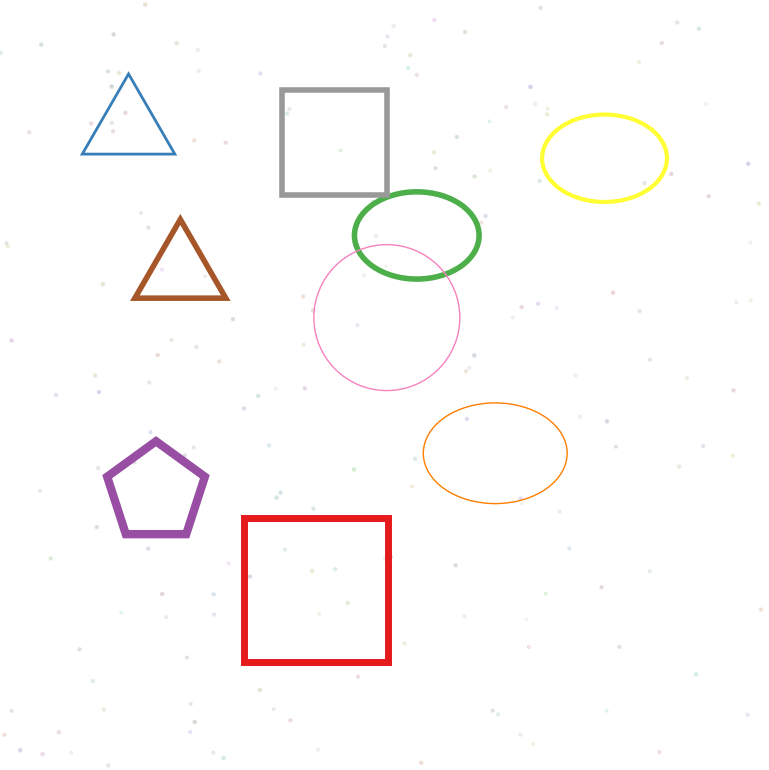[{"shape": "square", "thickness": 2.5, "radius": 0.47, "center": [0.41, 0.234]}, {"shape": "triangle", "thickness": 1, "radius": 0.35, "center": [0.167, 0.835]}, {"shape": "oval", "thickness": 2, "radius": 0.4, "center": [0.541, 0.694]}, {"shape": "pentagon", "thickness": 3, "radius": 0.33, "center": [0.203, 0.36]}, {"shape": "oval", "thickness": 0.5, "radius": 0.47, "center": [0.643, 0.411]}, {"shape": "oval", "thickness": 1.5, "radius": 0.41, "center": [0.785, 0.794]}, {"shape": "triangle", "thickness": 2, "radius": 0.34, "center": [0.234, 0.647]}, {"shape": "circle", "thickness": 0.5, "radius": 0.47, "center": [0.502, 0.588]}, {"shape": "square", "thickness": 2, "radius": 0.34, "center": [0.435, 0.815]}]